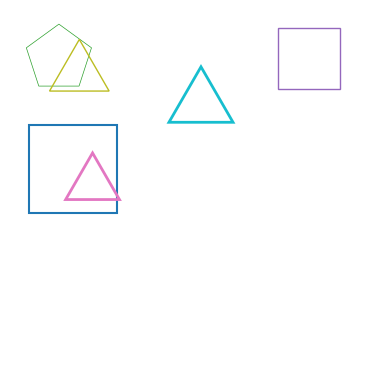[{"shape": "square", "thickness": 1.5, "radius": 0.57, "center": [0.19, 0.562]}, {"shape": "pentagon", "thickness": 0.5, "radius": 0.44, "center": [0.153, 0.848]}, {"shape": "square", "thickness": 1, "radius": 0.4, "center": [0.802, 0.848]}, {"shape": "triangle", "thickness": 2, "radius": 0.4, "center": [0.24, 0.522]}, {"shape": "triangle", "thickness": 1, "radius": 0.45, "center": [0.206, 0.808]}, {"shape": "triangle", "thickness": 2, "radius": 0.48, "center": [0.522, 0.73]}]